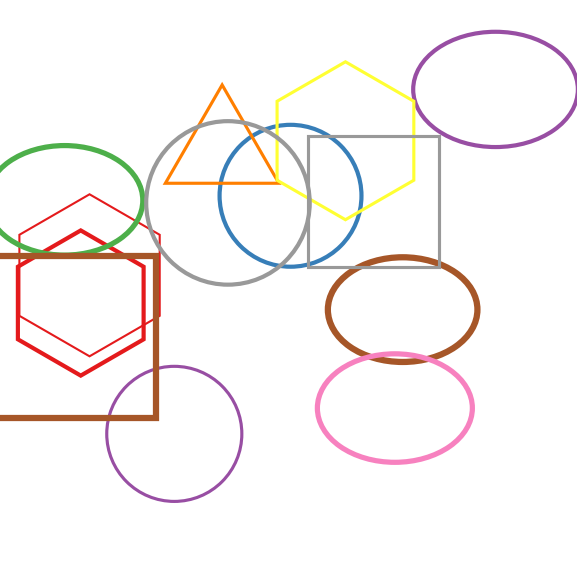[{"shape": "hexagon", "thickness": 2, "radius": 0.63, "center": [0.14, 0.474]}, {"shape": "hexagon", "thickness": 1, "radius": 0.7, "center": [0.155, 0.522]}, {"shape": "circle", "thickness": 2, "radius": 0.61, "center": [0.503, 0.66]}, {"shape": "oval", "thickness": 2.5, "radius": 0.68, "center": [0.112, 0.652]}, {"shape": "circle", "thickness": 1.5, "radius": 0.58, "center": [0.302, 0.248]}, {"shape": "oval", "thickness": 2, "radius": 0.71, "center": [0.858, 0.844]}, {"shape": "triangle", "thickness": 1.5, "radius": 0.57, "center": [0.385, 0.739]}, {"shape": "hexagon", "thickness": 1.5, "radius": 0.68, "center": [0.598, 0.755]}, {"shape": "oval", "thickness": 3, "radius": 0.65, "center": [0.697, 0.463]}, {"shape": "square", "thickness": 3, "radius": 0.7, "center": [0.131, 0.415]}, {"shape": "oval", "thickness": 2.5, "radius": 0.67, "center": [0.684, 0.293]}, {"shape": "circle", "thickness": 2, "radius": 0.71, "center": [0.395, 0.648]}, {"shape": "square", "thickness": 1.5, "radius": 0.57, "center": [0.646, 0.65]}]